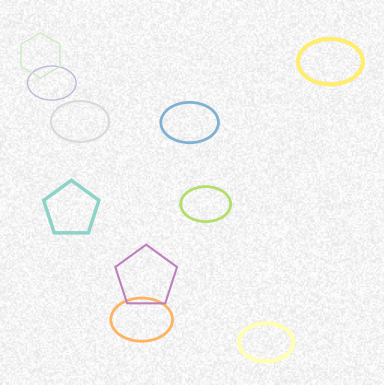[{"shape": "pentagon", "thickness": 2.5, "radius": 0.38, "center": [0.185, 0.456]}, {"shape": "oval", "thickness": 3, "radius": 0.35, "center": [0.691, 0.111]}, {"shape": "oval", "thickness": 1, "radius": 0.32, "center": [0.135, 0.784]}, {"shape": "oval", "thickness": 2, "radius": 0.37, "center": [0.493, 0.682]}, {"shape": "oval", "thickness": 2, "radius": 0.4, "center": [0.368, 0.17]}, {"shape": "oval", "thickness": 2, "radius": 0.32, "center": [0.534, 0.47]}, {"shape": "oval", "thickness": 1.5, "radius": 0.38, "center": [0.208, 0.684]}, {"shape": "pentagon", "thickness": 1.5, "radius": 0.42, "center": [0.38, 0.28]}, {"shape": "hexagon", "thickness": 1, "radius": 0.29, "center": [0.105, 0.856]}, {"shape": "oval", "thickness": 3, "radius": 0.42, "center": [0.858, 0.84]}]